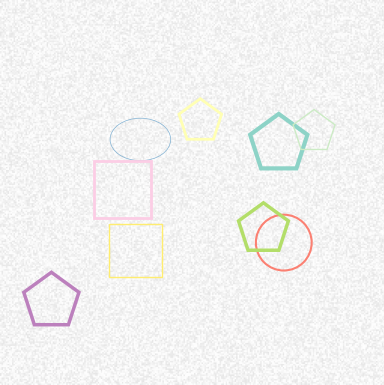[{"shape": "pentagon", "thickness": 3, "radius": 0.39, "center": [0.724, 0.626]}, {"shape": "pentagon", "thickness": 2, "radius": 0.29, "center": [0.52, 0.685]}, {"shape": "circle", "thickness": 1.5, "radius": 0.36, "center": [0.737, 0.37]}, {"shape": "oval", "thickness": 0.5, "radius": 0.39, "center": [0.365, 0.638]}, {"shape": "pentagon", "thickness": 2.5, "radius": 0.34, "center": [0.684, 0.405]}, {"shape": "square", "thickness": 2, "radius": 0.37, "center": [0.319, 0.508]}, {"shape": "pentagon", "thickness": 2.5, "radius": 0.38, "center": [0.133, 0.217]}, {"shape": "pentagon", "thickness": 1, "radius": 0.29, "center": [0.816, 0.658]}, {"shape": "square", "thickness": 1, "radius": 0.35, "center": [0.352, 0.349]}]